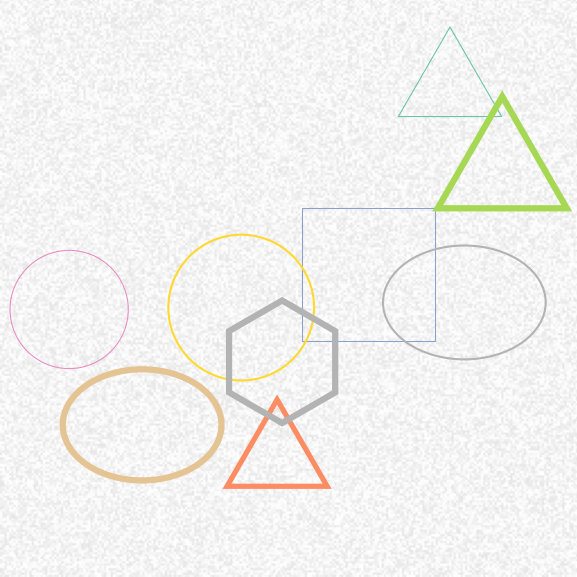[{"shape": "triangle", "thickness": 0.5, "radius": 0.52, "center": [0.779, 0.849]}, {"shape": "triangle", "thickness": 2.5, "radius": 0.5, "center": [0.48, 0.207]}, {"shape": "square", "thickness": 0.5, "radius": 0.57, "center": [0.639, 0.524]}, {"shape": "circle", "thickness": 0.5, "radius": 0.51, "center": [0.12, 0.463]}, {"shape": "triangle", "thickness": 3, "radius": 0.65, "center": [0.87, 0.703]}, {"shape": "circle", "thickness": 1, "radius": 0.63, "center": [0.418, 0.467]}, {"shape": "oval", "thickness": 3, "radius": 0.69, "center": [0.246, 0.263]}, {"shape": "oval", "thickness": 1, "radius": 0.7, "center": [0.804, 0.475]}, {"shape": "hexagon", "thickness": 3, "radius": 0.53, "center": [0.489, 0.373]}]